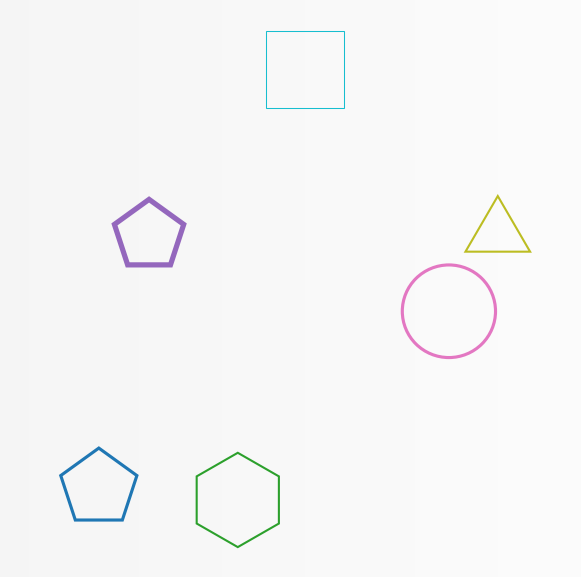[{"shape": "pentagon", "thickness": 1.5, "radius": 0.34, "center": [0.17, 0.154]}, {"shape": "hexagon", "thickness": 1, "radius": 0.41, "center": [0.409, 0.133]}, {"shape": "pentagon", "thickness": 2.5, "radius": 0.31, "center": [0.256, 0.591]}, {"shape": "circle", "thickness": 1.5, "radius": 0.4, "center": [0.772, 0.46]}, {"shape": "triangle", "thickness": 1, "radius": 0.32, "center": [0.856, 0.595]}, {"shape": "square", "thickness": 0.5, "radius": 0.34, "center": [0.525, 0.878]}]